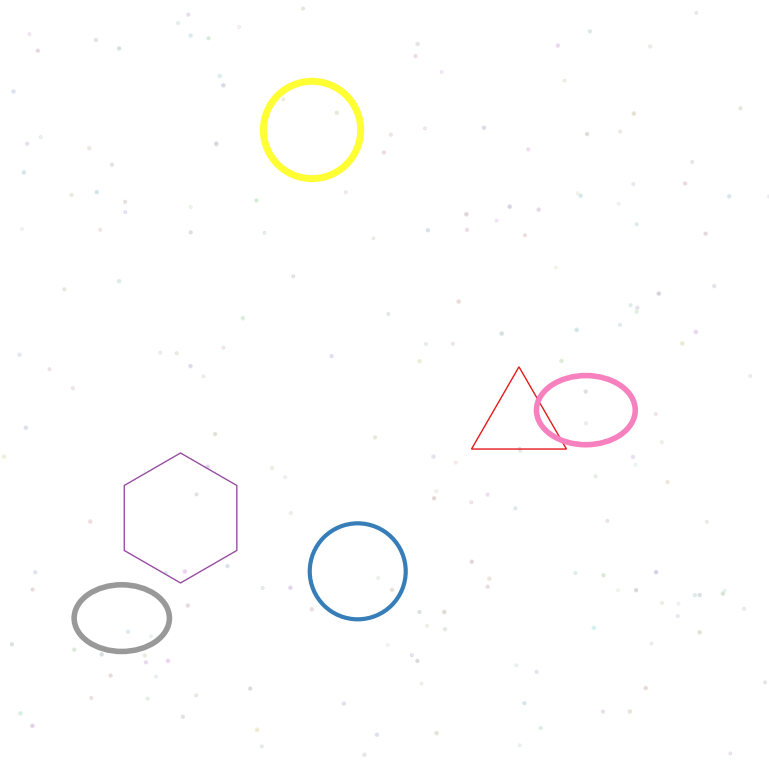[{"shape": "triangle", "thickness": 0.5, "radius": 0.36, "center": [0.674, 0.452]}, {"shape": "circle", "thickness": 1.5, "radius": 0.31, "center": [0.465, 0.258]}, {"shape": "hexagon", "thickness": 0.5, "radius": 0.42, "center": [0.234, 0.327]}, {"shape": "circle", "thickness": 2.5, "radius": 0.32, "center": [0.405, 0.831]}, {"shape": "oval", "thickness": 2, "radius": 0.32, "center": [0.761, 0.467]}, {"shape": "oval", "thickness": 2, "radius": 0.31, "center": [0.158, 0.197]}]